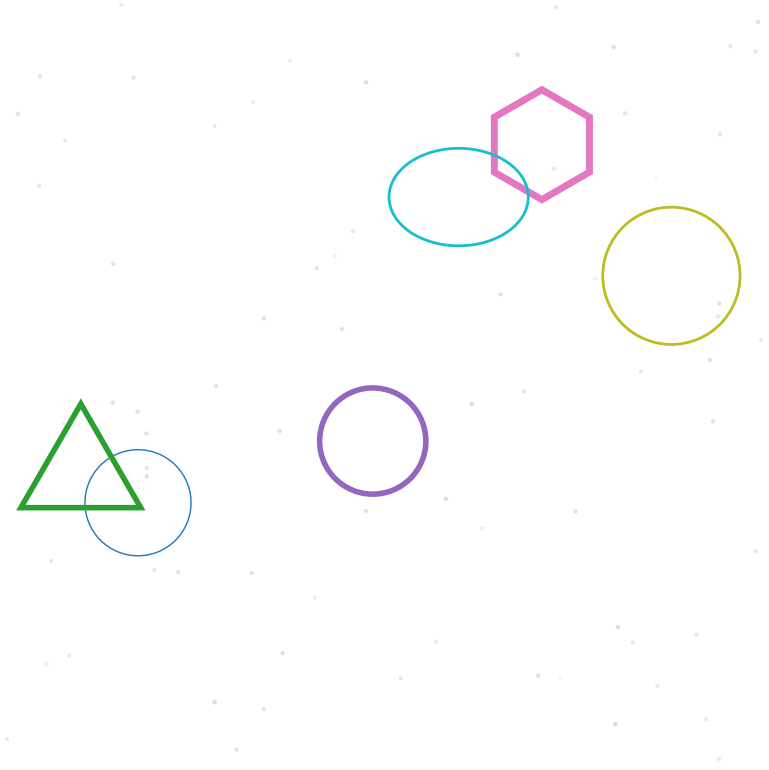[{"shape": "circle", "thickness": 0.5, "radius": 0.34, "center": [0.179, 0.347]}, {"shape": "triangle", "thickness": 2, "radius": 0.45, "center": [0.105, 0.386]}, {"shape": "circle", "thickness": 2, "radius": 0.34, "center": [0.484, 0.427]}, {"shape": "hexagon", "thickness": 2.5, "radius": 0.36, "center": [0.704, 0.812]}, {"shape": "circle", "thickness": 1, "radius": 0.45, "center": [0.872, 0.642]}, {"shape": "oval", "thickness": 1, "radius": 0.45, "center": [0.596, 0.744]}]